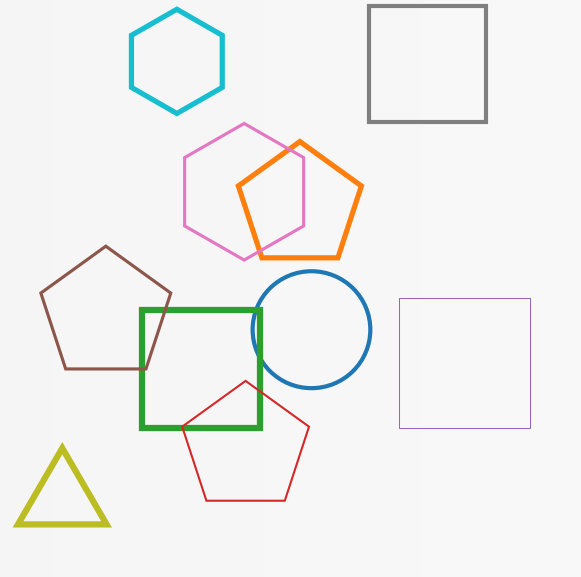[{"shape": "circle", "thickness": 2, "radius": 0.51, "center": [0.536, 0.428]}, {"shape": "pentagon", "thickness": 2.5, "radius": 0.56, "center": [0.516, 0.643]}, {"shape": "square", "thickness": 3, "radius": 0.51, "center": [0.346, 0.36]}, {"shape": "pentagon", "thickness": 1, "radius": 0.57, "center": [0.423, 0.225]}, {"shape": "square", "thickness": 0.5, "radius": 0.56, "center": [0.798, 0.371]}, {"shape": "pentagon", "thickness": 1.5, "radius": 0.59, "center": [0.182, 0.455]}, {"shape": "hexagon", "thickness": 1.5, "radius": 0.59, "center": [0.42, 0.667]}, {"shape": "square", "thickness": 2, "radius": 0.5, "center": [0.735, 0.888]}, {"shape": "triangle", "thickness": 3, "radius": 0.44, "center": [0.107, 0.135]}, {"shape": "hexagon", "thickness": 2.5, "radius": 0.45, "center": [0.304, 0.893]}]